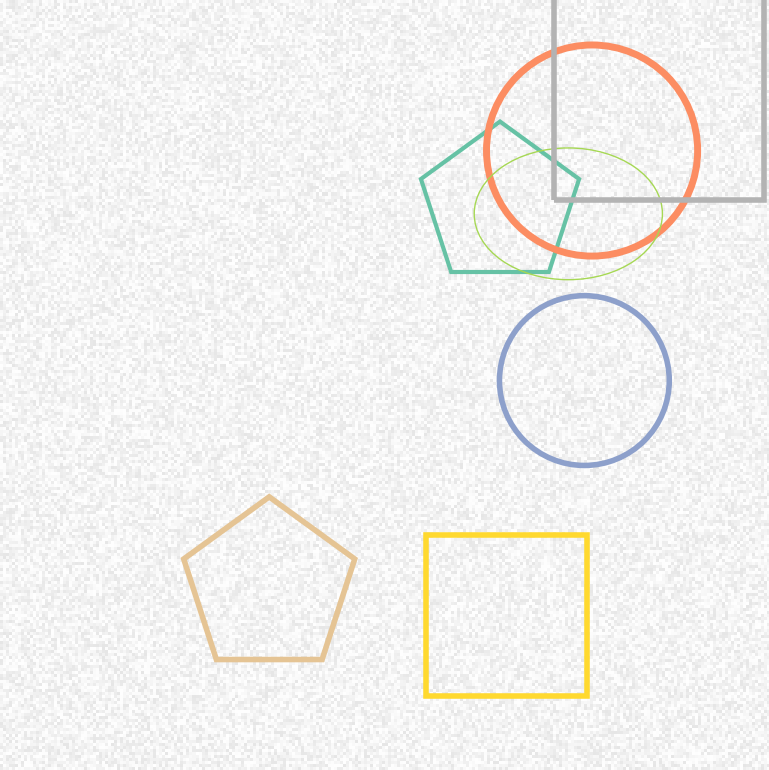[{"shape": "pentagon", "thickness": 1.5, "radius": 0.54, "center": [0.649, 0.734]}, {"shape": "circle", "thickness": 2.5, "radius": 0.69, "center": [0.769, 0.805]}, {"shape": "circle", "thickness": 2, "radius": 0.55, "center": [0.759, 0.506]}, {"shape": "oval", "thickness": 0.5, "radius": 0.61, "center": [0.738, 0.722]}, {"shape": "square", "thickness": 2, "radius": 0.52, "center": [0.658, 0.201]}, {"shape": "pentagon", "thickness": 2, "radius": 0.58, "center": [0.35, 0.238]}, {"shape": "square", "thickness": 2, "radius": 0.68, "center": [0.856, 0.876]}]